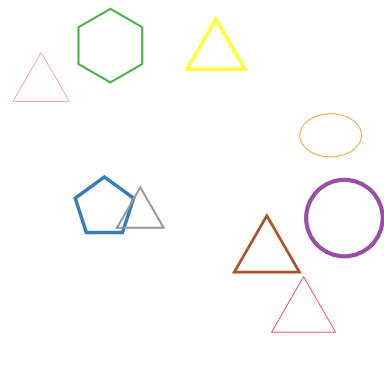[{"shape": "triangle", "thickness": 0.5, "radius": 0.48, "center": [0.788, 0.185]}, {"shape": "pentagon", "thickness": 2.5, "radius": 0.4, "center": [0.271, 0.461]}, {"shape": "hexagon", "thickness": 1.5, "radius": 0.48, "center": [0.287, 0.881]}, {"shape": "circle", "thickness": 3, "radius": 0.5, "center": [0.895, 0.434]}, {"shape": "oval", "thickness": 0.5, "radius": 0.4, "center": [0.859, 0.648]}, {"shape": "triangle", "thickness": 2.5, "radius": 0.43, "center": [0.561, 0.864]}, {"shape": "triangle", "thickness": 2, "radius": 0.49, "center": [0.693, 0.342]}, {"shape": "triangle", "thickness": 0.5, "radius": 0.42, "center": [0.107, 0.779]}, {"shape": "triangle", "thickness": 1.5, "radius": 0.35, "center": [0.364, 0.443]}]